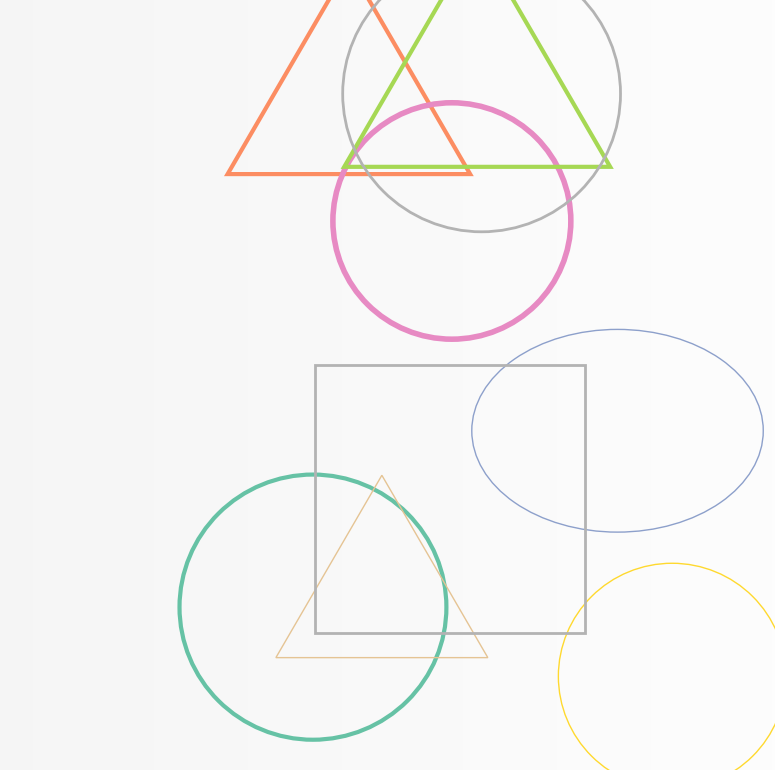[{"shape": "circle", "thickness": 1.5, "radius": 0.86, "center": [0.404, 0.211]}, {"shape": "triangle", "thickness": 1.5, "radius": 0.9, "center": [0.45, 0.864]}, {"shape": "oval", "thickness": 0.5, "radius": 0.94, "center": [0.797, 0.441]}, {"shape": "circle", "thickness": 2, "radius": 0.77, "center": [0.583, 0.713]}, {"shape": "triangle", "thickness": 1.5, "radius": 0.99, "center": [0.616, 0.882]}, {"shape": "circle", "thickness": 0.5, "radius": 0.73, "center": [0.867, 0.122]}, {"shape": "triangle", "thickness": 0.5, "radius": 0.79, "center": [0.493, 0.225]}, {"shape": "circle", "thickness": 1, "radius": 0.9, "center": [0.621, 0.878]}, {"shape": "square", "thickness": 1, "radius": 0.87, "center": [0.581, 0.352]}]